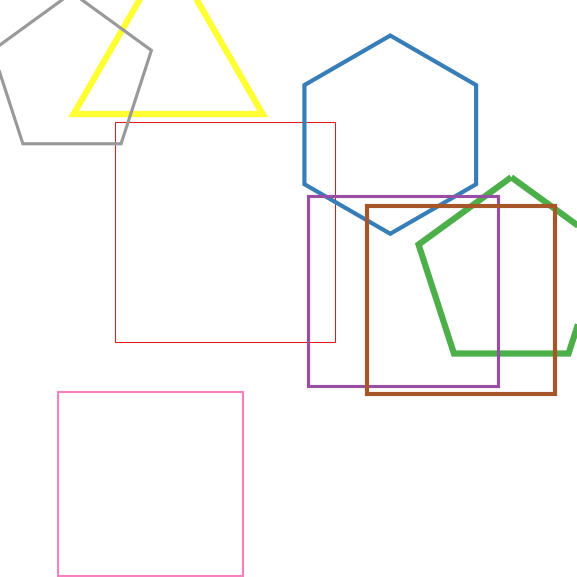[{"shape": "square", "thickness": 0.5, "radius": 0.95, "center": [0.39, 0.598]}, {"shape": "hexagon", "thickness": 2, "radius": 0.86, "center": [0.676, 0.766]}, {"shape": "pentagon", "thickness": 3, "radius": 0.84, "center": [0.885, 0.524]}, {"shape": "square", "thickness": 1.5, "radius": 0.82, "center": [0.698, 0.495]}, {"shape": "triangle", "thickness": 3, "radius": 0.94, "center": [0.291, 0.896]}, {"shape": "square", "thickness": 2, "radius": 0.81, "center": [0.799, 0.48]}, {"shape": "square", "thickness": 1, "radius": 0.8, "center": [0.261, 0.161]}, {"shape": "pentagon", "thickness": 1.5, "radius": 0.72, "center": [0.125, 0.867]}]